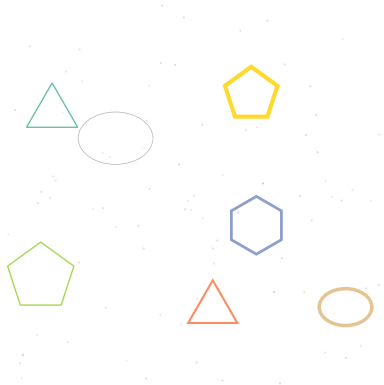[{"shape": "triangle", "thickness": 1, "radius": 0.38, "center": [0.135, 0.708]}, {"shape": "triangle", "thickness": 1.5, "radius": 0.37, "center": [0.553, 0.198]}, {"shape": "hexagon", "thickness": 2, "radius": 0.38, "center": [0.666, 0.415]}, {"shape": "pentagon", "thickness": 1, "radius": 0.45, "center": [0.106, 0.281]}, {"shape": "pentagon", "thickness": 3, "radius": 0.36, "center": [0.653, 0.755]}, {"shape": "oval", "thickness": 2.5, "radius": 0.34, "center": [0.897, 0.202]}, {"shape": "oval", "thickness": 0.5, "radius": 0.49, "center": [0.3, 0.641]}]